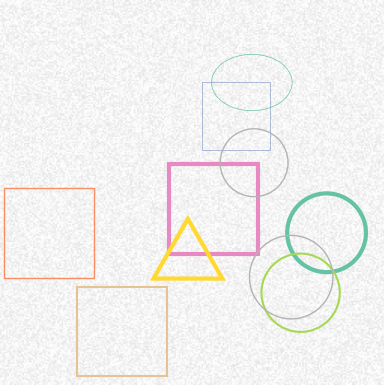[{"shape": "oval", "thickness": 0.5, "radius": 0.52, "center": [0.654, 0.786]}, {"shape": "circle", "thickness": 3, "radius": 0.51, "center": [0.848, 0.395]}, {"shape": "square", "thickness": 1, "radius": 0.59, "center": [0.127, 0.395]}, {"shape": "square", "thickness": 0.5, "radius": 0.44, "center": [0.612, 0.699]}, {"shape": "square", "thickness": 3, "radius": 0.58, "center": [0.554, 0.458]}, {"shape": "circle", "thickness": 1.5, "radius": 0.51, "center": [0.781, 0.24]}, {"shape": "triangle", "thickness": 3, "radius": 0.52, "center": [0.488, 0.328]}, {"shape": "square", "thickness": 1.5, "radius": 0.58, "center": [0.317, 0.139]}, {"shape": "circle", "thickness": 1, "radius": 0.44, "center": [0.66, 0.577]}, {"shape": "circle", "thickness": 1, "radius": 0.54, "center": [0.756, 0.28]}]